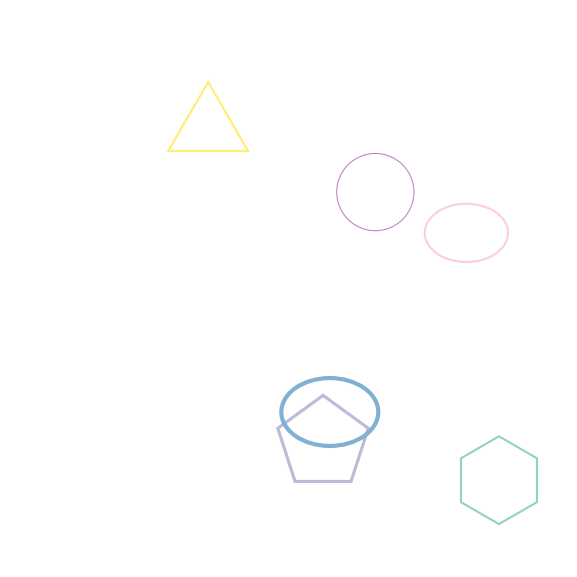[{"shape": "hexagon", "thickness": 1, "radius": 0.38, "center": [0.864, 0.168]}, {"shape": "pentagon", "thickness": 1.5, "radius": 0.41, "center": [0.559, 0.232]}, {"shape": "oval", "thickness": 2, "radius": 0.42, "center": [0.571, 0.286]}, {"shape": "oval", "thickness": 1, "radius": 0.36, "center": [0.808, 0.596]}, {"shape": "circle", "thickness": 0.5, "radius": 0.33, "center": [0.65, 0.667]}, {"shape": "triangle", "thickness": 1, "radius": 0.4, "center": [0.36, 0.778]}]